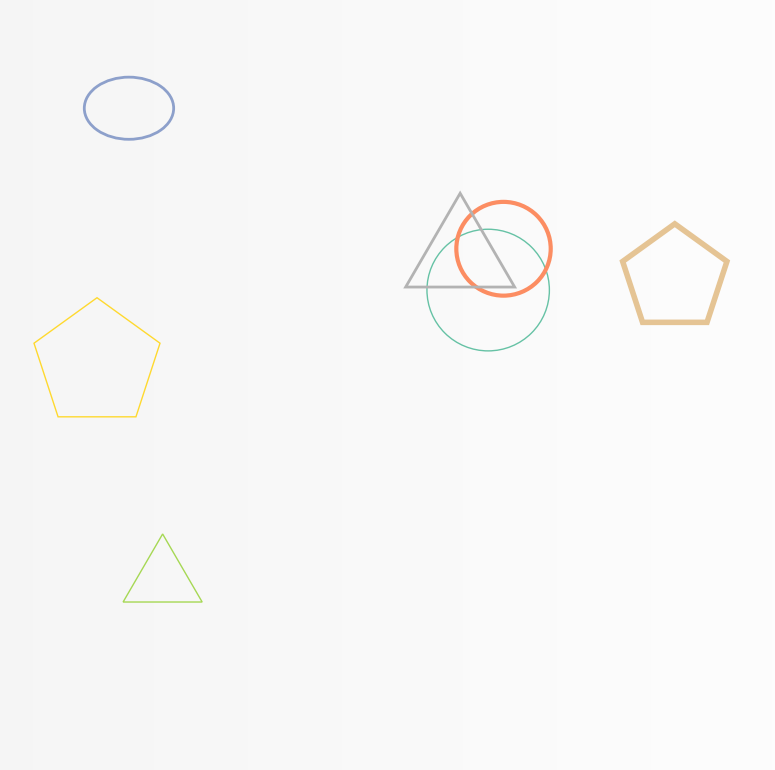[{"shape": "circle", "thickness": 0.5, "radius": 0.39, "center": [0.63, 0.623]}, {"shape": "circle", "thickness": 1.5, "radius": 0.3, "center": [0.65, 0.677]}, {"shape": "oval", "thickness": 1, "radius": 0.29, "center": [0.166, 0.859]}, {"shape": "triangle", "thickness": 0.5, "radius": 0.29, "center": [0.21, 0.248]}, {"shape": "pentagon", "thickness": 0.5, "radius": 0.43, "center": [0.125, 0.528]}, {"shape": "pentagon", "thickness": 2, "radius": 0.35, "center": [0.871, 0.639]}, {"shape": "triangle", "thickness": 1, "radius": 0.41, "center": [0.594, 0.668]}]